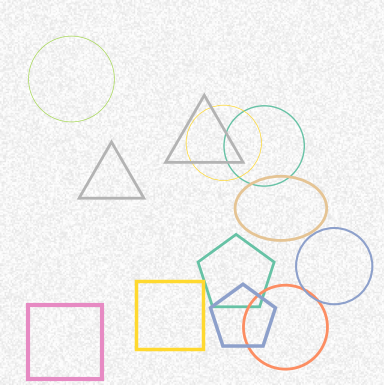[{"shape": "pentagon", "thickness": 2, "radius": 0.52, "center": [0.613, 0.287]}, {"shape": "circle", "thickness": 1, "radius": 0.52, "center": [0.686, 0.621]}, {"shape": "circle", "thickness": 2, "radius": 0.55, "center": [0.741, 0.15]}, {"shape": "circle", "thickness": 1.5, "radius": 0.5, "center": [0.868, 0.309]}, {"shape": "pentagon", "thickness": 2.5, "radius": 0.44, "center": [0.631, 0.173]}, {"shape": "square", "thickness": 3, "radius": 0.48, "center": [0.169, 0.112]}, {"shape": "circle", "thickness": 0.5, "radius": 0.56, "center": [0.186, 0.795]}, {"shape": "square", "thickness": 2.5, "radius": 0.44, "center": [0.44, 0.182]}, {"shape": "circle", "thickness": 0.5, "radius": 0.49, "center": [0.581, 0.629]}, {"shape": "oval", "thickness": 2, "radius": 0.59, "center": [0.73, 0.459]}, {"shape": "triangle", "thickness": 2, "radius": 0.58, "center": [0.531, 0.636]}, {"shape": "triangle", "thickness": 2, "radius": 0.49, "center": [0.29, 0.534]}]